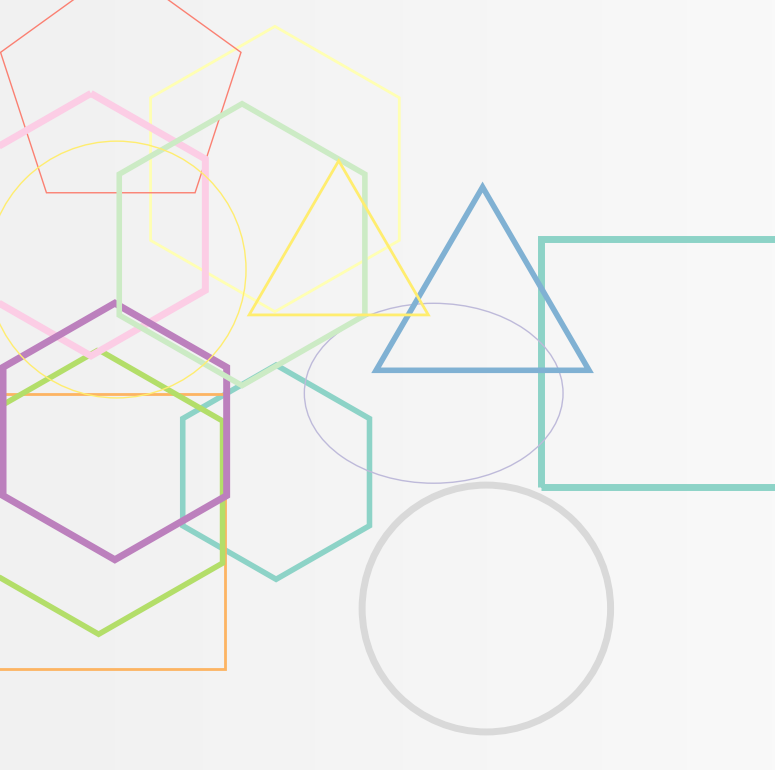[{"shape": "hexagon", "thickness": 2, "radius": 0.7, "center": [0.356, 0.387]}, {"shape": "square", "thickness": 2.5, "radius": 0.81, "center": [0.859, 0.528]}, {"shape": "hexagon", "thickness": 1, "radius": 0.93, "center": [0.355, 0.78]}, {"shape": "oval", "thickness": 0.5, "radius": 0.83, "center": [0.56, 0.489]}, {"shape": "pentagon", "thickness": 0.5, "radius": 0.82, "center": [0.156, 0.882]}, {"shape": "triangle", "thickness": 2, "radius": 0.79, "center": [0.623, 0.598]}, {"shape": "square", "thickness": 1, "radius": 0.89, "center": [0.111, 0.31]}, {"shape": "hexagon", "thickness": 2, "radius": 0.92, "center": [0.127, 0.361]}, {"shape": "hexagon", "thickness": 2.5, "radius": 0.85, "center": [0.117, 0.708]}, {"shape": "circle", "thickness": 2.5, "radius": 0.8, "center": [0.628, 0.21]}, {"shape": "hexagon", "thickness": 2.5, "radius": 0.83, "center": [0.148, 0.44]}, {"shape": "hexagon", "thickness": 2, "radius": 0.91, "center": [0.312, 0.682]}, {"shape": "triangle", "thickness": 1, "radius": 0.67, "center": [0.437, 0.658]}, {"shape": "circle", "thickness": 0.5, "radius": 0.83, "center": [0.151, 0.65]}]